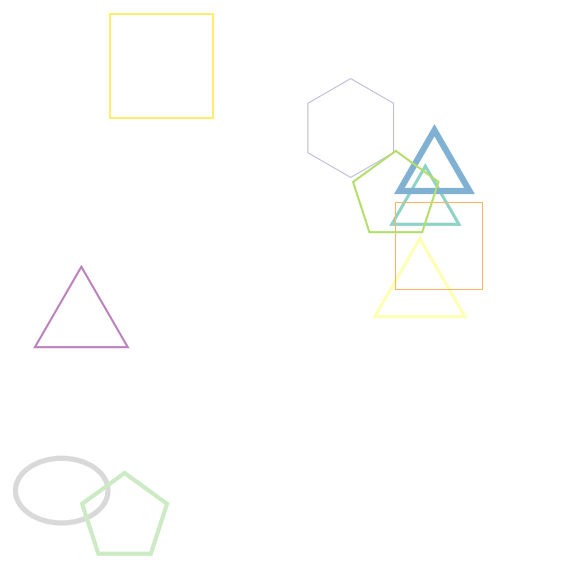[{"shape": "triangle", "thickness": 1.5, "radius": 0.34, "center": [0.737, 0.644]}, {"shape": "triangle", "thickness": 1.5, "radius": 0.45, "center": [0.727, 0.496]}, {"shape": "hexagon", "thickness": 0.5, "radius": 0.43, "center": [0.607, 0.777]}, {"shape": "triangle", "thickness": 3, "radius": 0.35, "center": [0.752, 0.703]}, {"shape": "square", "thickness": 0.5, "radius": 0.38, "center": [0.759, 0.574]}, {"shape": "pentagon", "thickness": 1, "radius": 0.39, "center": [0.685, 0.66]}, {"shape": "oval", "thickness": 2.5, "radius": 0.4, "center": [0.107, 0.15]}, {"shape": "triangle", "thickness": 1, "radius": 0.46, "center": [0.141, 0.444]}, {"shape": "pentagon", "thickness": 2, "radius": 0.39, "center": [0.216, 0.103]}, {"shape": "square", "thickness": 1, "radius": 0.45, "center": [0.28, 0.885]}]